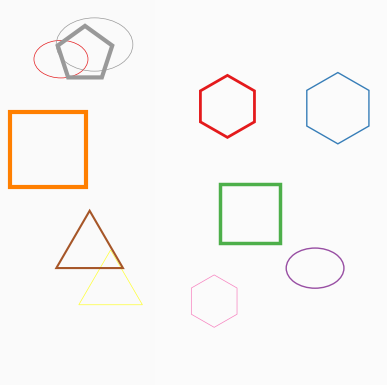[{"shape": "oval", "thickness": 0.5, "radius": 0.35, "center": [0.157, 0.846]}, {"shape": "hexagon", "thickness": 2, "radius": 0.4, "center": [0.587, 0.724]}, {"shape": "hexagon", "thickness": 1, "radius": 0.46, "center": [0.872, 0.719]}, {"shape": "square", "thickness": 2.5, "radius": 0.39, "center": [0.645, 0.446]}, {"shape": "oval", "thickness": 1, "radius": 0.37, "center": [0.813, 0.304]}, {"shape": "square", "thickness": 3, "radius": 0.49, "center": [0.125, 0.611]}, {"shape": "triangle", "thickness": 0.5, "radius": 0.47, "center": [0.285, 0.256]}, {"shape": "triangle", "thickness": 1.5, "radius": 0.5, "center": [0.231, 0.353]}, {"shape": "hexagon", "thickness": 0.5, "radius": 0.34, "center": [0.553, 0.218]}, {"shape": "pentagon", "thickness": 3, "radius": 0.37, "center": [0.219, 0.859]}, {"shape": "oval", "thickness": 0.5, "radius": 0.49, "center": [0.244, 0.884]}]